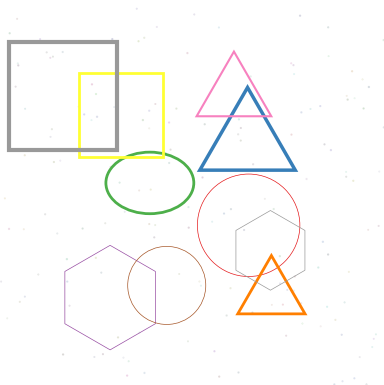[{"shape": "circle", "thickness": 0.5, "radius": 0.67, "center": [0.646, 0.415]}, {"shape": "triangle", "thickness": 2.5, "radius": 0.72, "center": [0.643, 0.63]}, {"shape": "oval", "thickness": 2, "radius": 0.57, "center": [0.389, 0.525]}, {"shape": "hexagon", "thickness": 0.5, "radius": 0.68, "center": [0.286, 0.227]}, {"shape": "triangle", "thickness": 2, "radius": 0.5, "center": [0.705, 0.235]}, {"shape": "square", "thickness": 2, "radius": 0.54, "center": [0.314, 0.702]}, {"shape": "circle", "thickness": 0.5, "radius": 0.51, "center": [0.433, 0.259]}, {"shape": "triangle", "thickness": 1.5, "radius": 0.56, "center": [0.608, 0.754]}, {"shape": "hexagon", "thickness": 0.5, "radius": 0.52, "center": [0.702, 0.35]}, {"shape": "square", "thickness": 3, "radius": 0.7, "center": [0.164, 0.75]}]